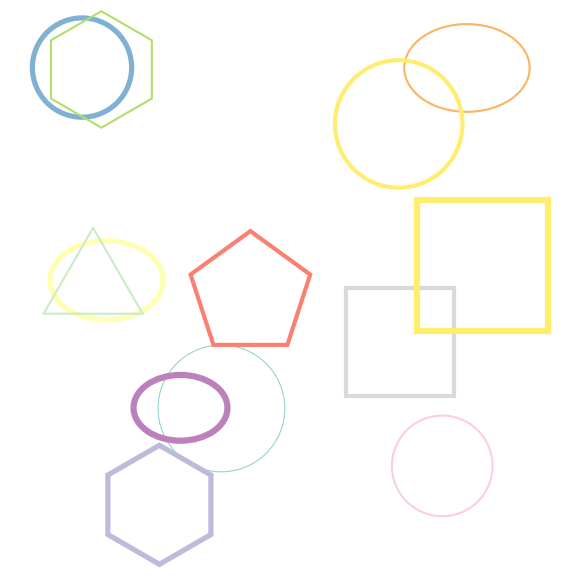[{"shape": "circle", "thickness": 0.5, "radius": 0.55, "center": [0.383, 0.292]}, {"shape": "oval", "thickness": 2.5, "radius": 0.49, "center": [0.184, 0.514]}, {"shape": "hexagon", "thickness": 2.5, "radius": 0.52, "center": [0.276, 0.125]}, {"shape": "pentagon", "thickness": 2, "radius": 0.54, "center": [0.434, 0.49]}, {"shape": "circle", "thickness": 2.5, "radius": 0.43, "center": [0.142, 0.882]}, {"shape": "oval", "thickness": 1, "radius": 0.54, "center": [0.809, 0.881]}, {"shape": "hexagon", "thickness": 1, "radius": 0.5, "center": [0.176, 0.879]}, {"shape": "circle", "thickness": 1, "radius": 0.44, "center": [0.766, 0.192]}, {"shape": "square", "thickness": 2, "radius": 0.47, "center": [0.692, 0.407]}, {"shape": "oval", "thickness": 3, "radius": 0.41, "center": [0.313, 0.293]}, {"shape": "triangle", "thickness": 1, "radius": 0.5, "center": [0.161, 0.505]}, {"shape": "circle", "thickness": 2, "radius": 0.55, "center": [0.69, 0.785]}, {"shape": "square", "thickness": 3, "radius": 0.57, "center": [0.835, 0.54]}]